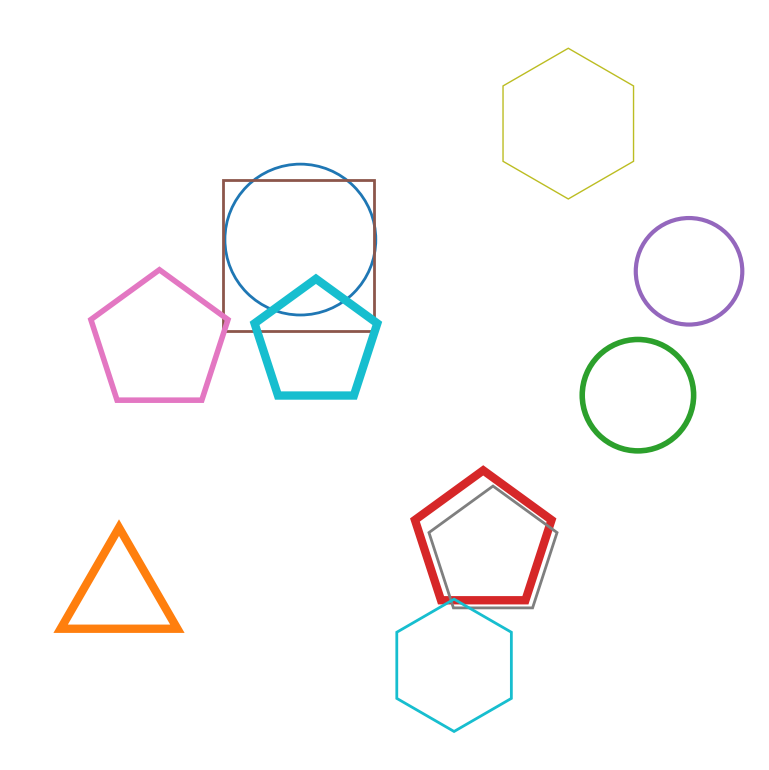[{"shape": "circle", "thickness": 1, "radius": 0.49, "center": [0.39, 0.689]}, {"shape": "triangle", "thickness": 3, "radius": 0.44, "center": [0.155, 0.227]}, {"shape": "circle", "thickness": 2, "radius": 0.36, "center": [0.828, 0.487]}, {"shape": "pentagon", "thickness": 3, "radius": 0.47, "center": [0.628, 0.296]}, {"shape": "circle", "thickness": 1.5, "radius": 0.35, "center": [0.895, 0.648]}, {"shape": "square", "thickness": 1, "radius": 0.49, "center": [0.387, 0.668]}, {"shape": "pentagon", "thickness": 2, "radius": 0.47, "center": [0.207, 0.556]}, {"shape": "pentagon", "thickness": 1, "radius": 0.44, "center": [0.64, 0.281]}, {"shape": "hexagon", "thickness": 0.5, "radius": 0.49, "center": [0.738, 0.839]}, {"shape": "pentagon", "thickness": 3, "radius": 0.42, "center": [0.41, 0.554]}, {"shape": "hexagon", "thickness": 1, "radius": 0.43, "center": [0.59, 0.136]}]